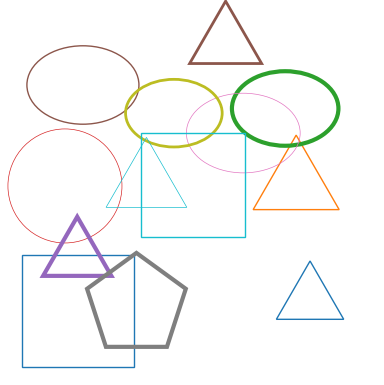[{"shape": "square", "thickness": 1, "radius": 0.73, "center": [0.203, 0.192]}, {"shape": "triangle", "thickness": 1, "radius": 0.5, "center": [0.805, 0.221]}, {"shape": "triangle", "thickness": 1, "radius": 0.64, "center": [0.769, 0.52]}, {"shape": "oval", "thickness": 3, "radius": 0.69, "center": [0.741, 0.718]}, {"shape": "circle", "thickness": 0.5, "radius": 0.74, "center": [0.169, 0.517]}, {"shape": "triangle", "thickness": 3, "radius": 0.51, "center": [0.201, 0.335]}, {"shape": "oval", "thickness": 1, "radius": 0.73, "center": [0.215, 0.779]}, {"shape": "triangle", "thickness": 2, "radius": 0.54, "center": [0.586, 0.889]}, {"shape": "oval", "thickness": 0.5, "radius": 0.74, "center": [0.632, 0.654]}, {"shape": "pentagon", "thickness": 3, "radius": 0.67, "center": [0.354, 0.208]}, {"shape": "oval", "thickness": 2, "radius": 0.63, "center": [0.452, 0.706]}, {"shape": "square", "thickness": 1, "radius": 0.67, "center": [0.501, 0.519]}, {"shape": "triangle", "thickness": 0.5, "radius": 0.61, "center": [0.38, 0.522]}]